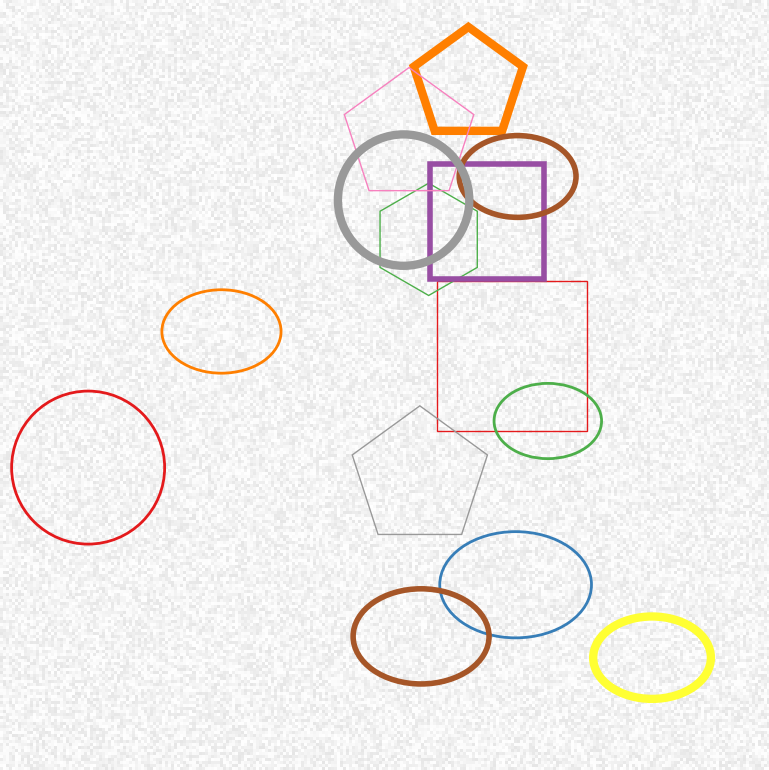[{"shape": "square", "thickness": 0.5, "radius": 0.49, "center": [0.666, 0.537]}, {"shape": "circle", "thickness": 1, "radius": 0.5, "center": [0.114, 0.393]}, {"shape": "oval", "thickness": 1, "radius": 0.49, "center": [0.67, 0.241]}, {"shape": "oval", "thickness": 1, "radius": 0.35, "center": [0.711, 0.453]}, {"shape": "hexagon", "thickness": 0.5, "radius": 0.36, "center": [0.557, 0.689]}, {"shape": "square", "thickness": 2, "radius": 0.37, "center": [0.633, 0.712]}, {"shape": "pentagon", "thickness": 3, "radius": 0.37, "center": [0.608, 0.89]}, {"shape": "oval", "thickness": 1, "radius": 0.39, "center": [0.288, 0.57]}, {"shape": "oval", "thickness": 3, "radius": 0.38, "center": [0.847, 0.146]}, {"shape": "oval", "thickness": 2, "radius": 0.38, "center": [0.672, 0.771]}, {"shape": "oval", "thickness": 2, "radius": 0.44, "center": [0.547, 0.174]}, {"shape": "pentagon", "thickness": 0.5, "radius": 0.44, "center": [0.531, 0.824]}, {"shape": "circle", "thickness": 3, "radius": 0.43, "center": [0.524, 0.74]}, {"shape": "pentagon", "thickness": 0.5, "radius": 0.46, "center": [0.545, 0.381]}]